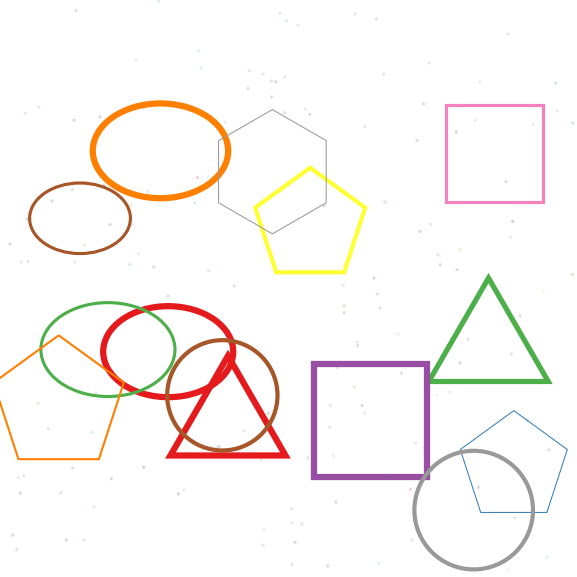[{"shape": "oval", "thickness": 3, "radius": 0.56, "center": [0.291, 0.39]}, {"shape": "triangle", "thickness": 3, "radius": 0.57, "center": [0.395, 0.268]}, {"shape": "pentagon", "thickness": 0.5, "radius": 0.49, "center": [0.89, 0.191]}, {"shape": "oval", "thickness": 1.5, "radius": 0.58, "center": [0.187, 0.394]}, {"shape": "triangle", "thickness": 2.5, "radius": 0.6, "center": [0.846, 0.398]}, {"shape": "square", "thickness": 3, "radius": 0.49, "center": [0.642, 0.271]}, {"shape": "pentagon", "thickness": 1, "radius": 0.59, "center": [0.102, 0.3]}, {"shape": "oval", "thickness": 3, "radius": 0.59, "center": [0.278, 0.738]}, {"shape": "pentagon", "thickness": 2, "radius": 0.5, "center": [0.537, 0.609]}, {"shape": "circle", "thickness": 2, "radius": 0.48, "center": [0.385, 0.315]}, {"shape": "oval", "thickness": 1.5, "radius": 0.44, "center": [0.139, 0.621]}, {"shape": "square", "thickness": 1.5, "radius": 0.42, "center": [0.856, 0.733]}, {"shape": "hexagon", "thickness": 0.5, "radius": 0.54, "center": [0.472, 0.702]}, {"shape": "circle", "thickness": 2, "radius": 0.51, "center": [0.82, 0.116]}]